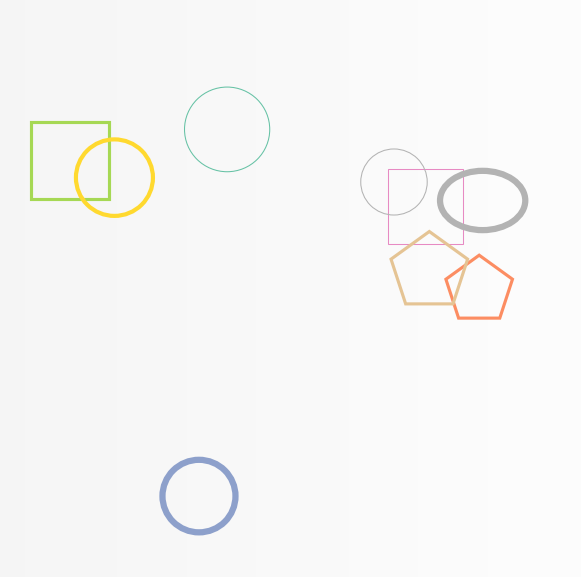[{"shape": "circle", "thickness": 0.5, "radius": 0.37, "center": [0.391, 0.775]}, {"shape": "pentagon", "thickness": 1.5, "radius": 0.3, "center": [0.824, 0.497]}, {"shape": "circle", "thickness": 3, "radius": 0.31, "center": [0.342, 0.14]}, {"shape": "square", "thickness": 0.5, "radius": 0.32, "center": [0.732, 0.642]}, {"shape": "square", "thickness": 1.5, "radius": 0.34, "center": [0.121, 0.721]}, {"shape": "circle", "thickness": 2, "radius": 0.33, "center": [0.197, 0.692]}, {"shape": "pentagon", "thickness": 1.5, "radius": 0.35, "center": [0.739, 0.529]}, {"shape": "oval", "thickness": 3, "radius": 0.37, "center": [0.83, 0.652]}, {"shape": "circle", "thickness": 0.5, "radius": 0.29, "center": [0.678, 0.684]}]